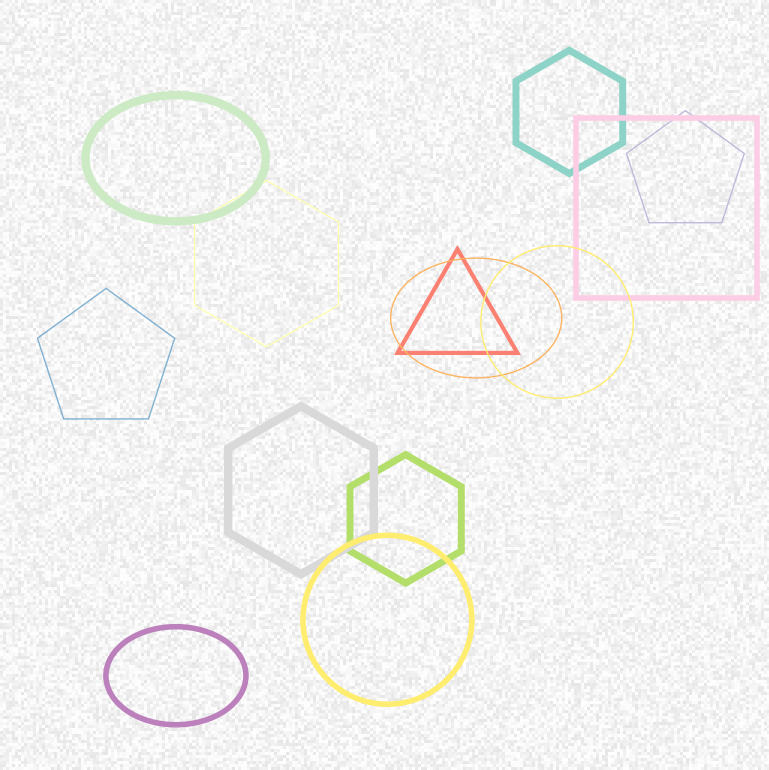[{"shape": "hexagon", "thickness": 2.5, "radius": 0.4, "center": [0.739, 0.855]}, {"shape": "hexagon", "thickness": 0.5, "radius": 0.54, "center": [0.346, 0.658]}, {"shape": "pentagon", "thickness": 0.5, "radius": 0.4, "center": [0.89, 0.776]}, {"shape": "triangle", "thickness": 1.5, "radius": 0.45, "center": [0.594, 0.587]}, {"shape": "pentagon", "thickness": 0.5, "radius": 0.47, "center": [0.138, 0.532]}, {"shape": "oval", "thickness": 0.5, "radius": 0.56, "center": [0.618, 0.587]}, {"shape": "hexagon", "thickness": 2.5, "radius": 0.42, "center": [0.527, 0.326]}, {"shape": "square", "thickness": 2, "radius": 0.59, "center": [0.866, 0.73]}, {"shape": "hexagon", "thickness": 3, "radius": 0.55, "center": [0.391, 0.363]}, {"shape": "oval", "thickness": 2, "radius": 0.45, "center": [0.228, 0.122]}, {"shape": "oval", "thickness": 3, "radius": 0.59, "center": [0.228, 0.795]}, {"shape": "circle", "thickness": 2, "radius": 0.55, "center": [0.503, 0.195]}, {"shape": "circle", "thickness": 0.5, "radius": 0.5, "center": [0.723, 0.582]}]